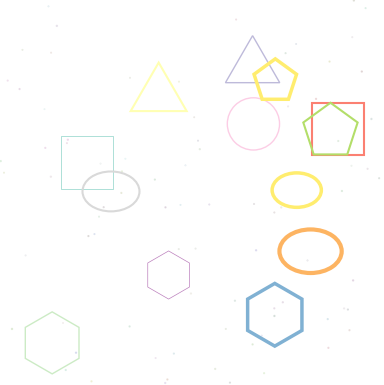[{"shape": "square", "thickness": 0.5, "radius": 0.34, "center": [0.226, 0.577]}, {"shape": "triangle", "thickness": 1.5, "radius": 0.42, "center": [0.412, 0.753]}, {"shape": "triangle", "thickness": 1, "radius": 0.41, "center": [0.656, 0.826]}, {"shape": "square", "thickness": 1.5, "radius": 0.34, "center": [0.878, 0.665]}, {"shape": "hexagon", "thickness": 2.5, "radius": 0.41, "center": [0.714, 0.182]}, {"shape": "oval", "thickness": 3, "radius": 0.4, "center": [0.807, 0.347]}, {"shape": "pentagon", "thickness": 1.5, "radius": 0.37, "center": [0.858, 0.659]}, {"shape": "circle", "thickness": 1, "radius": 0.34, "center": [0.658, 0.678]}, {"shape": "oval", "thickness": 1.5, "radius": 0.37, "center": [0.288, 0.503]}, {"shape": "hexagon", "thickness": 0.5, "radius": 0.31, "center": [0.438, 0.286]}, {"shape": "hexagon", "thickness": 1, "radius": 0.4, "center": [0.135, 0.109]}, {"shape": "oval", "thickness": 2.5, "radius": 0.32, "center": [0.771, 0.506]}, {"shape": "pentagon", "thickness": 2.5, "radius": 0.29, "center": [0.715, 0.789]}]